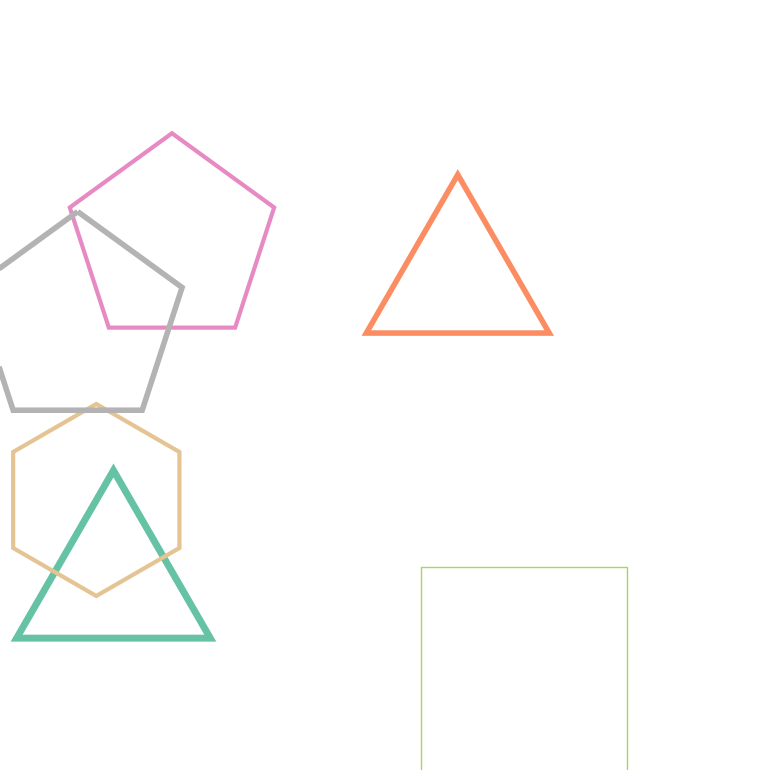[{"shape": "triangle", "thickness": 2.5, "radius": 0.73, "center": [0.147, 0.244]}, {"shape": "triangle", "thickness": 2, "radius": 0.69, "center": [0.595, 0.636]}, {"shape": "pentagon", "thickness": 1.5, "radius": 0.7, "center": [0.223, 0.687]}, {"shape": "square", "thickness": 0.5, "radius": 0.67, "center": [0.68, 0.13]}, {"shape": "hexagon", "thickness": 1.5, "radius": 0.62, "center": [0.125, 0.351]}, {"shape": "pentagon", "thickness": 2, "radius": 0.71, "center": [0.101, 0.583]}]